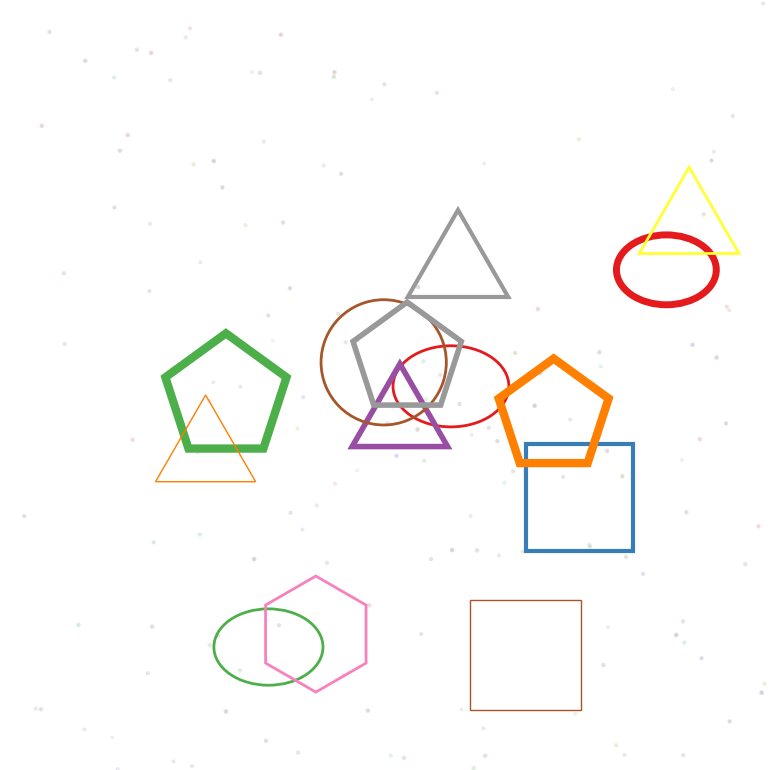[{"shape": "oval", "thickness": 2.5, "radius": 0.32, "center": [0.865, 0.65]}, {"shape": "oval", "thickness": 1, "radius": 0.38, "center": [0.586, 0.498]}, {"shape": "square", "thickness": 1.5, "radius": 0.35, "center": [0.753, 0.354]}, {"shape": "oval", "thickness": 1, "radius": 0.35, "center": [0.349, 0.16]}, {"shape": "pentagon", "thickness": 3, "radius": 0.41, "center": [0.293, 0.484]}, {"shape": "triangle", "thickness": 2, "radius": 0.36, "center": [0.519, 0.456]}, {"shape": "triangle", "thickness": 0.5, "radius": 0.38, "center": [0.267, 0.412]}, {"shape": "pentagon", "thickness": 3, "radius": 0.38, "center": [0.719, 0.459]}, {"shape": "triangle", "thickness": 1, "radius": 0.37, "center": [0.895, 0.708]}, {"shape": "circle", "thickness": 1, "radius": 0.41, "center": [0.498, 0.529]}, {"shape": "square", "thickness": 0.5, "radius": 0.36, "center": [0.683, 0.149]}, {"shape": "hexagon", "thickness": 1, "radius": 0.38, "center": [0.41, 0.177]}, {"shape": "triangle", "thickness": 1.5, "radius": 0.38, "center": [0.595, 0.652]}, {"shape": "pentagon", "thickness": 2, "radius": 0.37, "center": [0.529, 0.534]}]